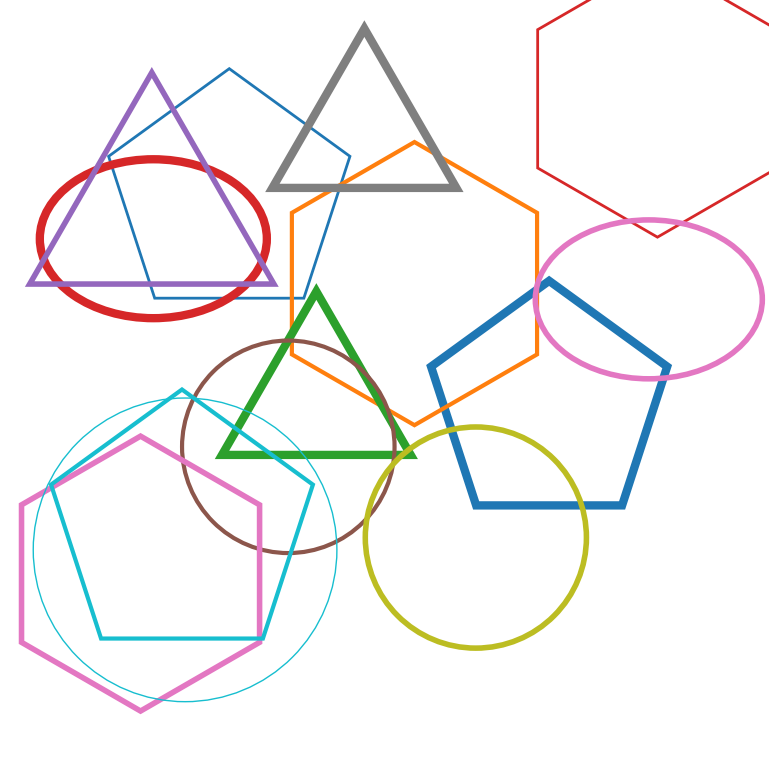[{"shape": "pentagon", "thickness": 1, "radius": 0.82, "center": [0.298, 0.746]}, {"shape": "pentagon", "thickness": 3, "radius": 0.81, "center": [0.713, 0.474]}, {"shape": "hexagon", "thickness": 1.5, "radius": 0.92, "center": [0.538, 0.632]}, {"shape": "triangle", "thickness": 3, "radius": 0.71, "center": [0.411, 0.48]}, {"shape": "hexagon", "thickness": 1, "radius": 0.9, "center": [0.854, 0.872]}, {"shape": "oval", "thickness": 3, "radius": 0.74, "center": [0.199, 0.69]}, {"shape": "triangle", "thickness": 2, "radius": 0.92, "center": [0.197, 0.723]}, {"shape": "circle", "thickness": 1.5, "radius": 0.69, "center": [0.374, 0.42]}, {"shape": "hexagon", "thickness": 2, "radius": 0.89, "center": [0.183, 0.255]}, {"shape": "oval", "thickness": 2, "radius": 0.74, "center": [0.843, 0.611]}, {"shape": "triangle", "thickness": 3, "radius": 0.69, "center": [0.473, 0.825]}, {"shape": "circle", "thickness": 2, "radius": 0.72, "center": [0.618, 0.302]}, {"shape": "pentagon", "thickness": 1.5, "radius": 0.89, "center": [0.236, 0.315]}, {"shape": "circle", "thickness": 0.5, "radius": 0.99, "center": [0.24, 0.286]}]